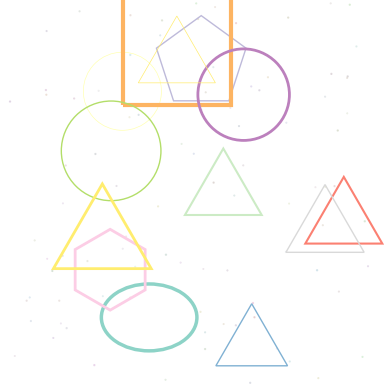[{"shape": "oval", "thickness": 2.5, "radius": 0.62, "center": [0.387, 0.176]}, {"shape": "circle", "thickness": 0.5, "radius": 0.51, "center": [0.318, 0.763]}, {"shape": "pentagon", "thickness": 1, "radius": 0.61, "center": [0.523, 0.837]}, {"shape": "triangle", "thickness": 1.5, "radius": 0.58, "center": [0.893, 0.425]}, {"shape": "triangle", "thickness": 1, "radius": 0.54, "center": [0.654, 0.104]}, {"shape": "square", "thickness": 3, "radius": 0.7, "center": [0.46, 0.868]}, {"shape": "circle", "thickness": 1, "radius": 0.65, "center": [0.289, 0.608]}, {"shape": "hexagon", "thickness": 2, "radius": 0.52, "center": [0.286, 0.299]}, {"shape": "triangle", "thickness": 1, "radius": 0.59, "center": [0.844, 0.403]}, {"shape": "circle", "thickness": 2, "radius": 0.59, "center": [0.633, 0.754]}, {"shape": "triangle", "thickness": 1.5, "radius": 0.58, "center": [0.58, 0.499]}, {"shape": "triangle", "thickness": 0.5, "radius": 0.58, "center": [0.459, 0.843]}, {"shape": "triangle", "thickness": 2, "radius": 0.73, "center": [0.266, 0.376]}]